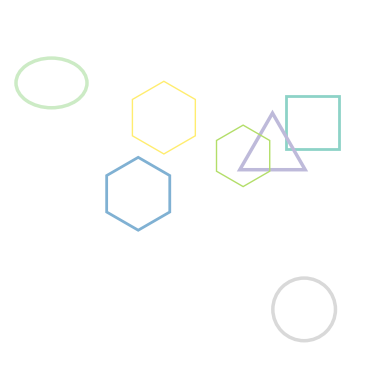[{"shape": "square", "thickness": 2, "radius": 0.34, "center": [0.812, 0.682]}, {"shape": "triangle", "thickness": 2.5, "radius": 0.49, "center": [0.708, 0.608]}, {"shape": "hexagon", "thickness": 2, "radius": 0.47, "center": [0.359, 0.497]}, {"shape": "hexagon", "thickness": 1, "radius": 0.4, "center": [0.631, 0.595]}, {"shape": "circle", "thickness": 2.5, "radius": 0.41, "center": [0.79, 0.196]}, {"shape": "oval", "thickness": 2.5, "radius": 0.46, "center": [0.134, 0.785]}, {"shape": "hexagon", "thickness": 1, "radius": 0.47, "center": [0.426, 0.694]}]